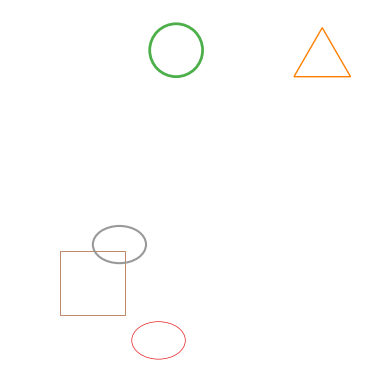[{"shape": "oval", "thickness": 0.5, "radius": 0.35, "center": [0.412, 0.116]}, {"shape": "circle", "thickness": 2, "radius": 0.34, "center": [0.458, 0.87]}, {"shape": "triangle", "thickness": 1, "radius": 0.42, "center": [0.837, 0.843]}, {"shape": "square", "thickness": 0.5, "radius": 0.42, "center": [0.241, 0.265]}, {"shape": "oval", "thickness": 1.5, "radius": 0.35, "center": [0.31, 0.365]}]